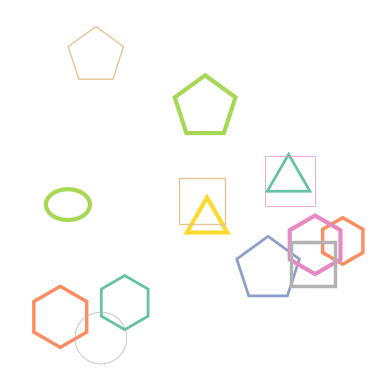[{"shape": "triangle", "thickness": 2, "radius": 0.32, "center": [0.75, 0.535]}, {"shape": "hexagon", "thickness": 2, "radius": 0.35, "center": [0.324, 0.214]}, {"shape": "hexagon", "thickness": 2.5, "radius": 0.4, "center": [0.157, 0.177]}, {"shape": "hexagon", "thickness": 2.5, "radius": 0.3, "center": [0.89, 0.374]}, {"shape": "pentagon", "thickness": 2, "radius": 0.43, "center": [0.696, 0.301]}, {"shape": "hexagon", "thickness": 3, "radius": 0.38, "center": [0.818, 0.364]}, {"shape": "square", "thickness": 0.5, "radius": 0.32, "center": [0.754, 0.53]}, {"shape": "oval", "thickness": 3, "radius": 0.29, "center": [0.176, 0.469]}, {"shape": "pentagon", "thickness": 3, "radius": 0.41, "center": [0.533, 0.722]}, {"shape": "triangle", "thickness": 3, "radius": 0.3, "center": [0.538, 0.426]}, {"shape": "square", "thickness": 1, "radius": 0.3, "center": [0.525, 0.478]}, {"shape": "pentagon", "thickness": 1, "radius": 0.38, "center": [0.249, 0.856]}, {"shape": "circle", "thickness": 0.5, "radius": 0.34, "center": [0.262, 0.122]}, {"shape": "square", "thickness": 2.5, "radius": 0.29, "center": [0.812, 0.313]}]